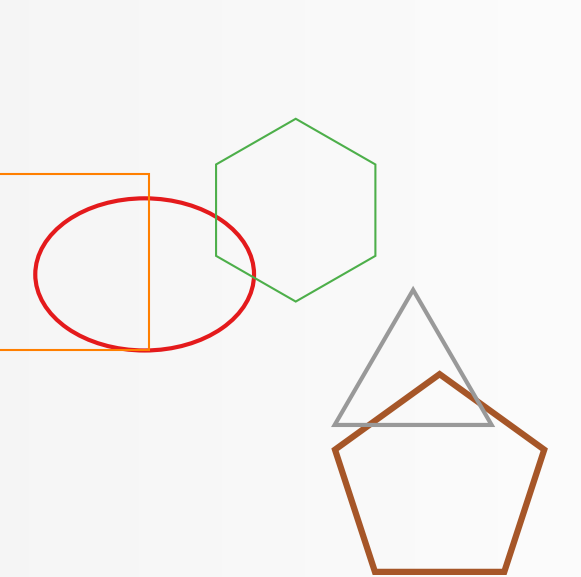[{"shape": "oval", "thickness": 2, "radius": 0.94, "center": [0.249, 0.524]}, {"shape": "hexagon", "thickness": 1, "radius": 0.79, "center": [0.509, 0.635]}, {"shape": "square", "thickness": 1, "radius": 0.76, "center": [0.104, 0.546]}, {"shape": "pentagon", "thickness": 3, "radius": 0.95, "center": [0.756, 0.162]}, {"shape": "triangle", "thickness": 2, "radius": 0.78, "center": [0.711, 0.341]}]